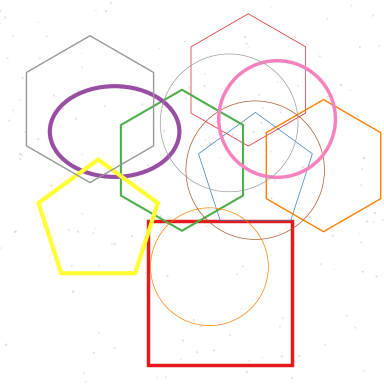[{"shape": "square", "thickness": 2.5, "radius": 0.93, "center": [0.572, 0.238]}, {"shape": "hexagon", "thickness": 0.5, "radius": 0.86, "center": [0.645, 0.792]}, {"shape": "pentagon", "thickness": 0.5, "radius": 0.78, "center": [0.663, 0.553]}, {"shape": "hexagon", "thickness": 1.5, "radius": 0.92, "center": [0.473, 0.584]}, {"shape": "oval", "thickness": 3, "radius": 0.84, "center": [0.298, 0.658]}, {"shape": "circle", "thickness": 0.5, "radius": 0.76, "center": [0.544, 0.307]}, {"shape": "hexagon", "thickness": 1, "radius": 0.86, "center": [0.84, 0.57]}, {"shape": "pentagon", "thickness": 3, "radius": 0.82, "center": [0.255, 0.422]}, {"shape": "circle", "thickness": 0.5, "radius": 0.9, "center": [0.663, 0.558]}, {"shape": "circle", "thickness": 2.5, "radius": 0.76, "center": [0.72, 0.691]}, {"shape": "circle", "thickness": 0.5, "radius": 0.89, "center": [0.595, 0.681]}, {"shape": "hexagon", "thickness": 1, "radius": 0.95, "center": [0.234, 0.716]}]